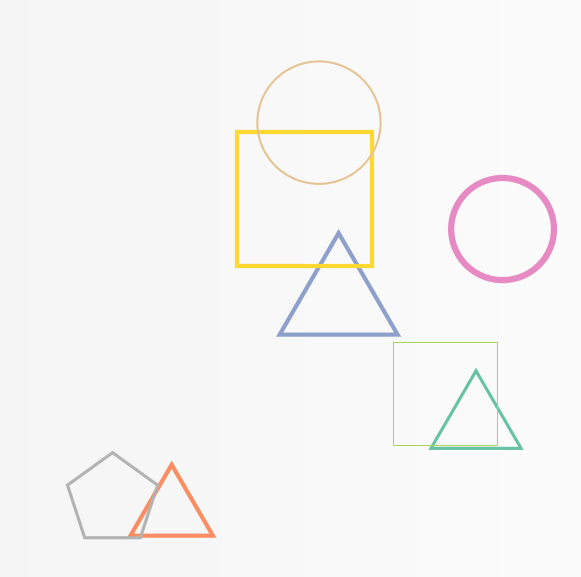[{"shape": "triangle", "thickness": 1.5, "radius": 0.45, "center": [0.819, 0.268]}, {"shape": "triangle", "thickness": 2, "radius": 0.41, "center": [0.295, 0.113]}, {"shape": "triangle", "thickness": 2, "radius": 0.59, "center": [0.583, 0.478]}, {"shape": "circle", "thickness": 3, "radius": 0.44, "center": [0.865, 0.603]}, {"shape": "square", "thickness": 0.5, "radius": 0.45, "center": [0.765, 0.318]}, {"shape": "square", "thickness": 2, "radius": 0.58, "center": [0.524, 0.654]}, {"shape": "circle", "thickness": 1, "radius": 0.53, "center": [0.549, 0.787]}, {"shape": "pentagon", "thickness": 1.5, "radius": 0.41, "center": [0.194, 0.134]}]